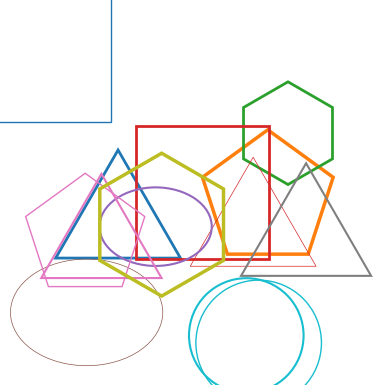[{"shape": "triangle", "thickness": 2, "radius": 0.94, "center": [0.307, 0.423]}, {"shape": "square", "thickness": 1, "radius": 0.8, "center": [0.128, 0.844]}, {"shape": "pentagon", "thickness": 2.5, "radius": 0.89, "center": [0.696, 0.484]}, {"shape": "hexagon", "thickness": 2, "radius": 0.67, "center": [0.748, 0.654]}, {"shape": "square", "thickness": 2, "radius": 0.86, "center": [0.527, 0.5]}, {"shape": "triangle", "thickness": 0.5, "radius": 0.94, "center": [0.658, 0.403]}, {"shape": "oval", "thickness": 1.5, "radius": 0.73, "center": [0.404, 0.411]}, {"shape": "oval", "thickness": 0.5, "radius": 0.99, "center": [0.225, 0.189]}, {"shape": "triangle", "thickness": 1.5, "radius": 0.9, "center": [0.263, 0.368]}, {"shape": "pentagon", "thickness": 1, "radius": 0.81, "center": [0.221, 0.387]}, {"shape": "triangle", "thickness": 1.5, "radius": 0.97, "center": [0.795, 0.381]}, {"shape": "hexagon", "thickness": 2.5, "radius": 0.93, "center": [0.42, 0.416]}, {"shape": "circle", "thickness": 1, "radius": 0.82, "center": [0.672, 0.109]}, {"shape": "circle", "thickness": 1.5, "radius": 0.74, "center": [0.64, 0.129]}]